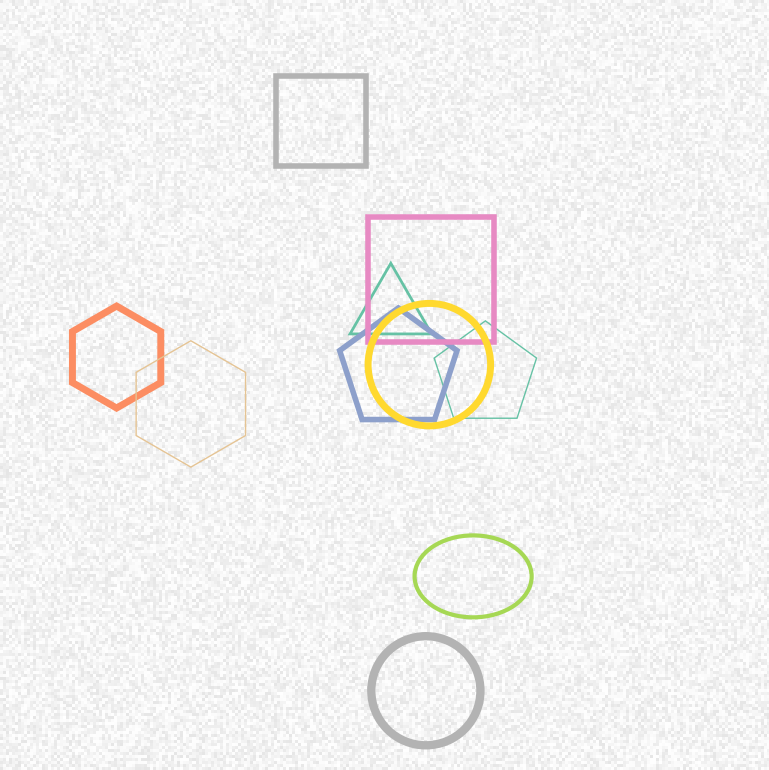[{"shape": "pentagon", "thickness": 0.5, "radius": 0.35, "center": [0.63, 0.513]}, {"shape": "triangle", "thickness": 1, "radius": 0.31, "center": [0.508, 0.597]}, {"shape": "hexagon", "thickness": 2.5, "radius": 0.33, "center": [0.151, 0.536]}, {"shape": "pentagon", "thickness": 2, "radius": 0.4, "center": [0.517, 0.52]}, {"shape": "square", "thickness": 2, "radius": 0.41, "center": [0.559, 0.637]}, {"shape": "oval", "thickness": 1.5, "radius": 0.38, "center": [0.614, 0.251]}, {"shape": "circle", "thickness": 2.5, "radius": 0.4, "center": [0.558, 0.526]}, {"shape": "hexagon", "thickness": 0.5, "radius": 0.41, "center": [0.248, 0.475]}, {"shape": "circle", "thickness": 3, "radius": 0.35, "center": [0.553, 0.103]}, {"shape": "square", "thickness": 2, "radius": 0.29, "center": [0.417, 0.843]}]